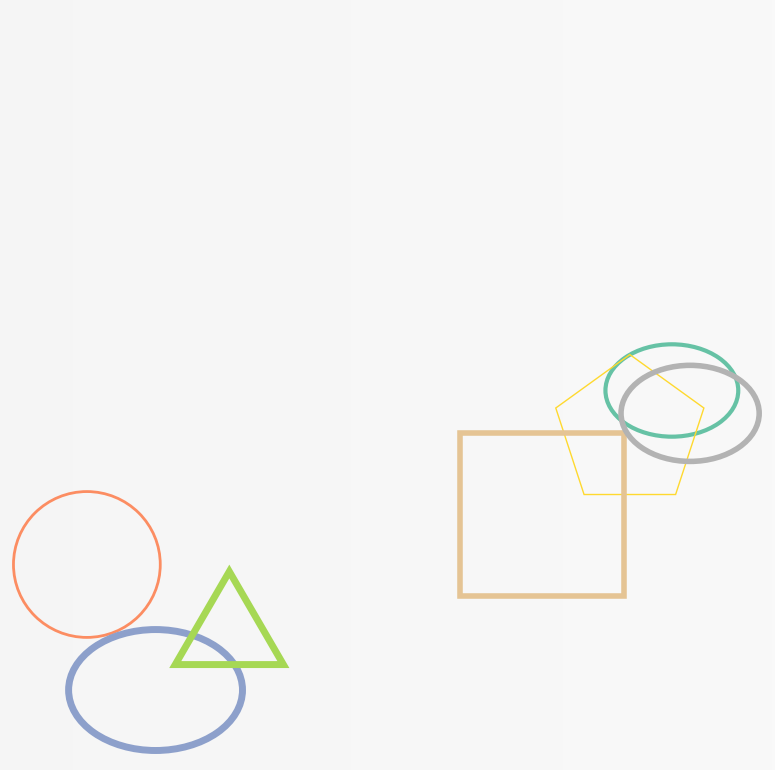[{"shape": "oval", "thickness": 1.5, "radius": 0.43, "center": [0.867, 0.493]}, {"shape": "circle", "thickness": 1, "radius": 0.47, "center": [0.112, 0.267]}, {"shape": "oval", "thickness": 2.5, "radius": 0.56, "center": [0.201, 0.104]}, {"shape": "triangle", "thickness": 2.5, "radius": 0.4, "center": [0.296, 0.177]}, {"shape": "pentagon", "thickness": 0.5, "radius": 0.5, "center": [0.813, 0.439]}, {"shape": "square", "thickness": 2, "radius": 0.53, "center": [0.699, 0.332]}, {"shape": "oval", "thickness": 2, "radius": 0.45, "center": [0.89, 0.463]}]